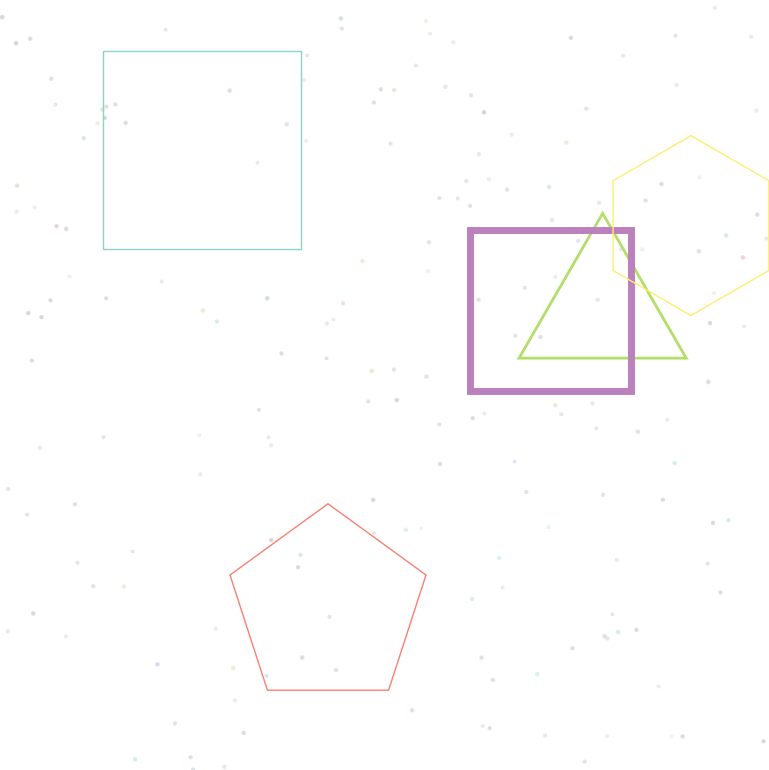[{"shape": "square", "thickness": 0.5, "radius": 0.64, "center": [0.262, 0.805]}, {"shape": "pentagon", "thickness": 0.5, "radius": 0.67, "center": [0.426, 0.212]}, {"shape": "triangle", "thickness": 1, "radius": 0.63, "center": [0.783, 0.598]}, {"shape": "square", "thickness": 2.5, "radius": 0.52, "center": [0.715, 0.597]}, {"shape": "hexagon", "thickness": 0.5, "radius": 0.58, "center": [0.897, 0.707]}]